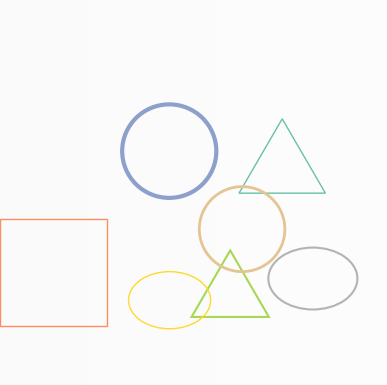[{"shape": "triangle", "thickness": 1, "radius": 0.64, "center": [0.728, 0.563]}, {"shape": "square", "thickness": 1, "radius": 0.69, "center": [0.137, 0.292]}, {"shape": "circle", "thickness": 3, "radius": 0.61, "center": [0.437, 0.607]}, {"shape": "triangle", "thickness": 1.5, "radius": 0.58, "center": [0.594, 0.234]}, {"shape": "oval", "thickness": 1, "radius": 0.53, "center": [0.438, 0.22]}, {"shape": "circle", "thickness": 2, "radius": 0.55, "center": [0.625, 0.405]}, {"shape": "oval", "thickness": 1.5, "radius": 0.57, "center": [0.807, 0.277]}]